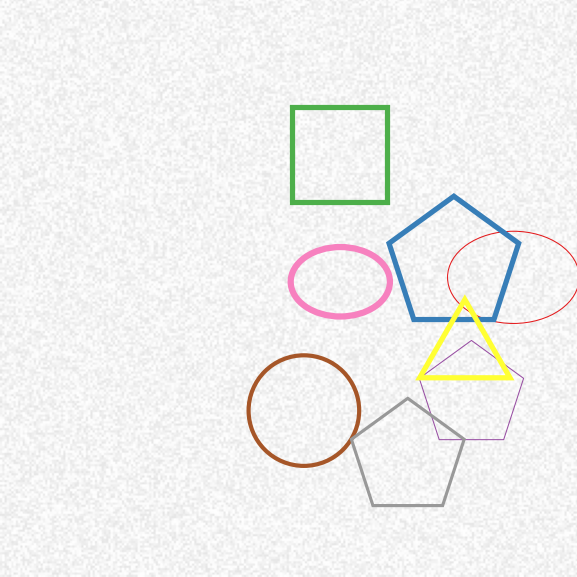[{"shape": "oval", "thickness": 0.5, "radius": 0.57, "center": [0.889, 0.519]}, {"shape": "pentagon", "thickness": 2.5, "radius": 0.59, "center": [0.786, 0.541]}, {"shape": "square", "thickness": 2.5, "radius": 0.41, "center": [0.587, 0.732]}, {"shape": "pentagon", "thickness": 0.5, "radius": 0.47, "center": [0.816, 0.315]}, {"shape": "triangle", "thickness": 2.5, "radius": 0.45, "center": [0.805, 0.39]}, {"shape": "circle", "thickness": 2, "radius": 0.48, "center": [0.526, 0.288]}, {"shape": "oval", "thickness": 3, "radius": 0.43, "center": [0.589, 0.511]}, {"shape": "pentagon", "thickness": 1.5, "radius": 0.51, "center": [0.706, 0.207]}]